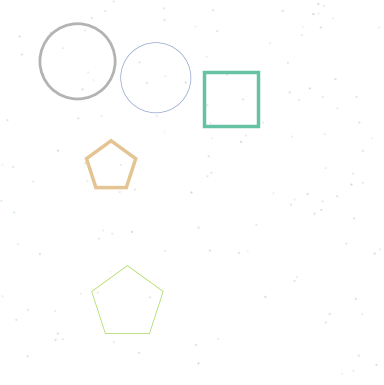[{"shape": "square", "thickness": 2.5, "radius": 0.35, "center": [0.6, 0.743]}, {"shape": "circle", "thickness": 0.5, "radius": 0.46, "center": [0.405, 0.798]}, {"shape": "pentagon", "thickness": 0.5, "radius": 0.49, "center": [0.331, 0.213]}, {"shape": "pentagon", "thickness": 2.5, "radius": 0.34, "center": [0.289, 0.567]}, {"shape": "circle", "thickness": 2, "radius": 0.49, "center": [0.201, 0.841]}]